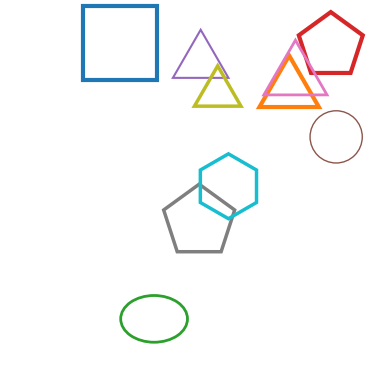[{"shape": "square", "thickness": 3, "radius": 0.48, "center": [0.312, 0.889]}, {"shape": "triangle", "thickness": 3, "radius": 0.45, "center": [0.751, 0.767]}, {"shape": "oval", "thickness": 2, "radius": 0.43, "center": [0.4, 0.172]}, {"shape": "pentagon", "thickness": 3, "radius": 0.44, "center": [0.859, 0.881]}, {"shape": "triangle", "thickness": 1.5, "radius": 0.42, "center": [0.521, 0.839]}, {"shape": "circle", "thickness": 1, "radius": 0.34, "center": [0.873, 0.644]}, {"shape": "triangle", "thickness": 2, "radius": 0.47, "center": [0.767, 0.801]}, {"shape": "pentagon", "thickness": 2.5, "radius": 0.48, "center": [0.517, 0.425]}, {"shape": "triangle", "thickness": 2.5, "radius": 0.35, "center": [0.565, 0.759]}, {"shape": "hexagon", "thickness": 2.5, "radius": 0.42, "center": [0.593, 0.516]}]